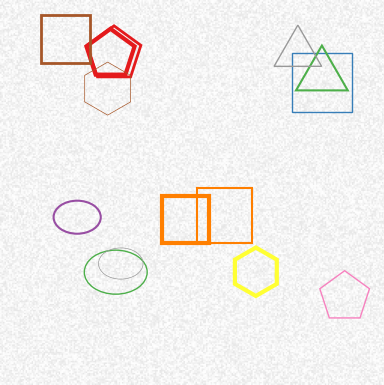[{"shape": "pentagon", "thickness": 2, "radius": 0.37, "center": [0.296, 0.86]}, {"shape": "pentagon", "thickness": 3, "radius": 0.33, "center": [0.287, 0.859]}, {"shape": "square", "thickness": 1, "radius": 0.38, "center": [0.836, 0.787]}, {"shape": "triangle", "thickness": 1.5, "radius": 0.39, "center": [0.836, 0.804]}, {"shape": "oval", "thickness": 1, "radius": 0.41, "center": [0.301, 0.293]}, {"shape": "oval", "thickness": 1.5, "radius": 0.31, "center": [0.2, 0.436]}, {"shape": "square", "thickness": 1.5, "radius": 0.36, "center": [0.583, 0.44]}, {"shape": "square", "thickness": 3, "radius": 0.31, "center": [0.482, 0.429]}, {"shape": "hexagon", "thickness": 3, "radius": 0.31, "center": [0.665, 0.294]}, {"shape": "square", "thickness": 2, "radius": 0.32, "center": [0.171, 0.899]}, {"shape": "hexagon", "thickness": 0.5, "radius": 0.34, "center": [0.28, 0.77]}, {"shape": "pentagon", "thickness": 1, "radius": 0.34, "center": [0.895, 0.229]}, {"shape": "oval", "thickness": 0.5, "radius": 0.29, "center": [0.314, 0.316]}, {"shape": "triangle", "thickness": 1, "radius": 0.36, "center": [0.774, 0.863]}]